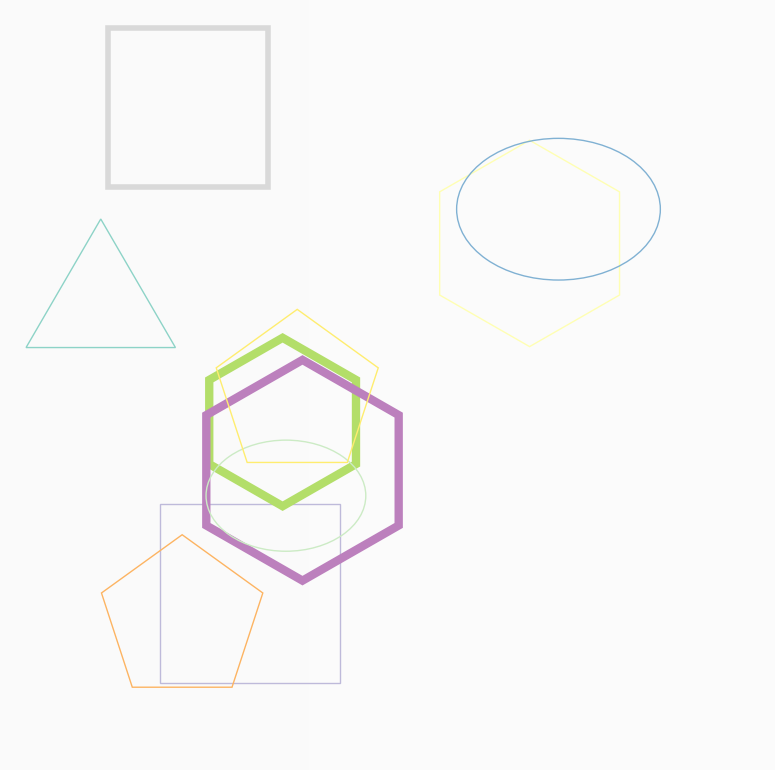[{"shape": "triangle", "thickness": 0.5, "radius": 0.56, "center": [0.13, 0.604]}, {"shape": "hexagon", "thickness": 0.5, "radius": 0.67, "center": [0.683, 0.684]}, {"shape": "square", "thickness": 0.5, "radius": 0.58, "center": [0.322, 0.229]}, {"shape": "oval", "thickness": 0.5, "radius": 0.66, "center": [0.721, 0.728]}, {"shape": "pentagon", "thickness": 0.5, "radius": 0.55, "center": [0.235, 0.196]}, {"shape": "hexagon", "thickness": 3, "radius": 0.55, "center": [0.365, 0.452]}, {"shape": "square", "thickness": 2, "radius": 0.52, "center": [0.243, 0.861]}, {"shape": "hexagon", "thickness": 3, "radius": 0.72, "center": [0.39, 0.389]}, {"shape": "oval", "thickness": 0.5, "radius": 0.52, "center": [0.369, 0.356]}, {"shape": "pentagon", "thickness": 0.5, "radius": 0.55, "center": [0.384, 0.488]}]